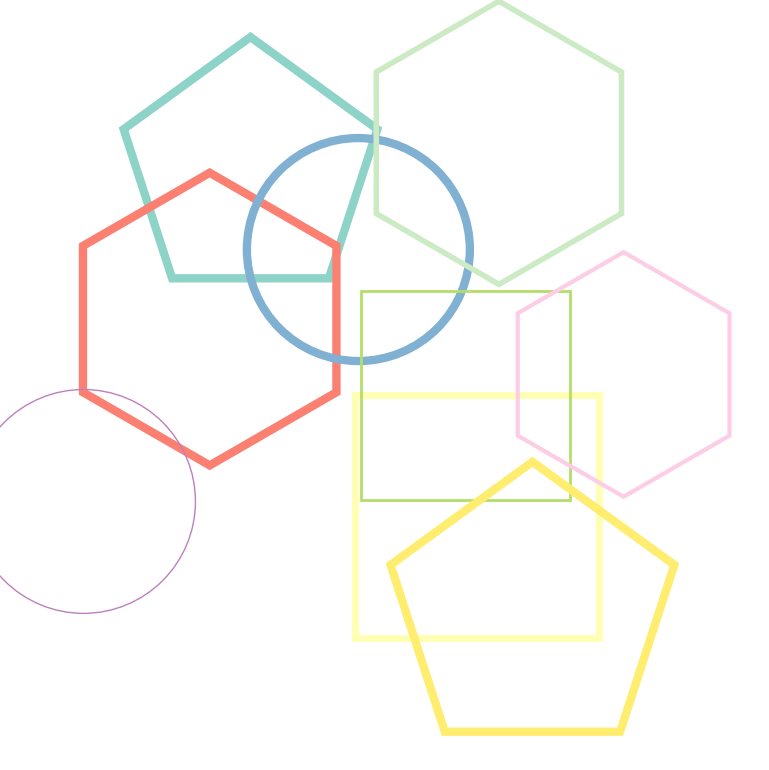[{"shape": "pentagon", "thickness": 3, "radius": 0.87, "center": [0.325, 0.779]}, {"shape": "square", "thickness": 2.5, "radius": 0.79, "center": [0.619, 0.329]}, {"shape": "hexagon", "thickness": 3, "radius": 0.95, "center": [0.272, 0.586]}, {"shape": "circle", "thickness": 3, "radius": 0.72, "center": [0.465, 0.676]}, {"shape": "square", "thickness": 1, "radius": 0.68, "center": [0.604, 0.486]}, {"shape": "hexagon", "thickness": 1.5, "radius": 0.79, "center": [0.81, 0.514]}, {"shape": "circle", "thickness": 0.5, "radius": 0.73, "center": [0.108, 0.349]}, {"shape": "hexagon", "thickness": 2, "radius": 0.92, "center": [0.648, 0.815]}, {"shape": "pentagon", "thickness": 3, "radius": 0.97, "center": [0.692, 0.206]}]